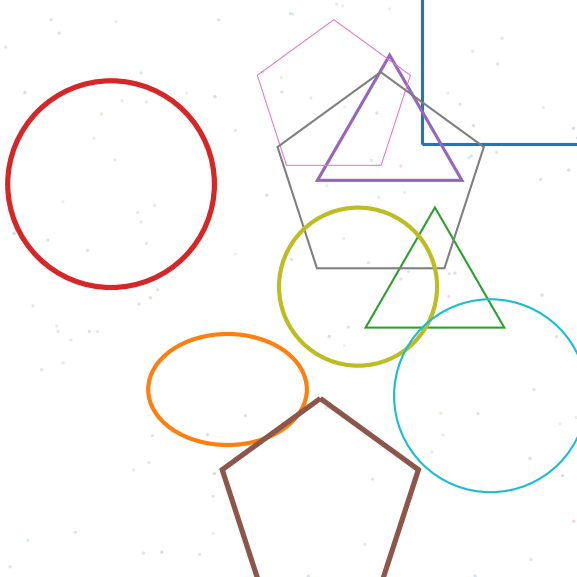[{"shape": "square", "thickness": 1.5, "radius": 0.7, "center": [0.871, 0.889]}, {"shape": "oval", "thickness": 2, "radius": 0.69, "center": [0.394, 0.325]}, {"shape": "triangle", "thickness": 1, "radius": 0.69, "center": [0.753, 0.501]}, {"shape": "circle", "thickness": 2.5, "radius": 0.89, "center": [0.192, 0.68]}, {"shape": "triangle", "thickness": 1.5, "radius": 0.72, "center": [0.675, 0.759]}, {"shape": "pentagon", "thickness": 2.5, "radius": 0.89, "center": [0.555, 0.131]}, {"shape": "pentagon", "thickness": 0.5, "radius": 0.7, "center": [0.578, 0.826]}, {"shape": "pentagon", "thickness": 1, "radius": 0.94, "center": [0.659, 0.687]}, {"shape": "circle", "thickness": 2, "radius": 0.68, "center": [0.62, 0.503]}, {"shape": "circle", "thickness": 1, "radius": 0.84, "center": [0.849, 0.314]}]